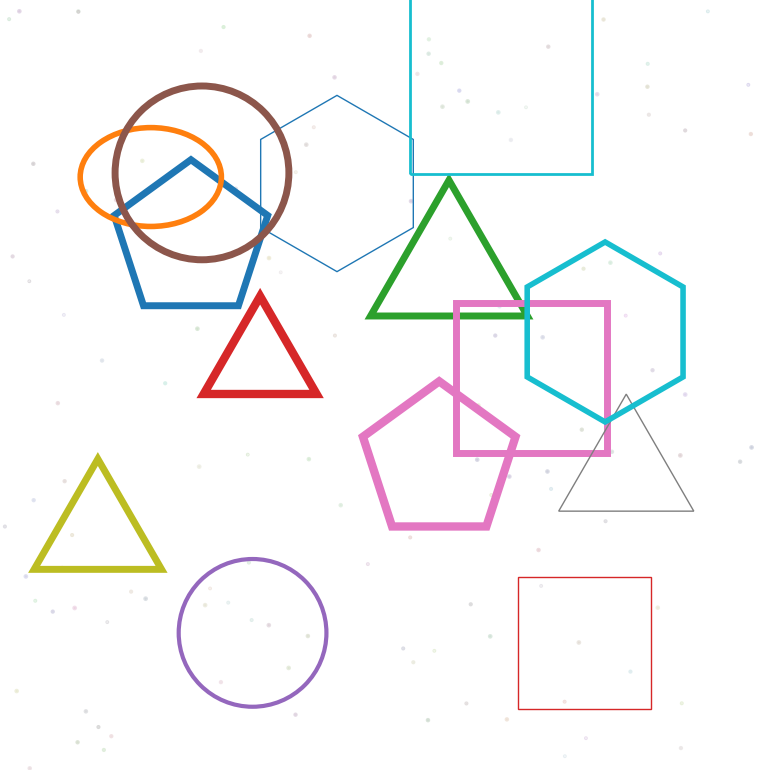[{"shape": "hexagon", "thickness": 0.5, "radius": 0.57, "center": [0.438, 0.762]}, {"shape": "pentagon", "thickness": 2.5, "radius": 0.52, "center": [0.248, 0.688]}, {"shape": "oval", "thickness": 2, "radius": 0.46, "center": [0.196, 0.77]}, {"shape": "triangle", "thickness": 2.5, "radius": 0.59, "center": [0.583, 0.648]}, {"shape": "square", "thickness": 0.5, "radius": 0.43, "center": [0.759, 0.165]}, {"shape": "triangle", "thickness": 3, "radius": 0.42, "center": [0.338, 0.531]}, {"shape": "circle", "thickness": 1.5, "radius": 0.48, "center": [0.328, 0.178]}, {"shape": "circle", "thickness": 2.5, "radius": 0.56, "center": [0.262, 0.775]}, {"shape": "pentagon", "thickness": 3, "radius": 0.52, "center": [0.57, 0.401]}, {"shape": "square", "thickness": 2.5, "radius": 0.49, "center": [0.69, 0.51]}, {"shape": "triangle", "thickness": 0.5, "radius": 0.51, "center": [0.813, 0.387]}, {"shape": "triangle", "thickness": 2.5, "radius": 0.48, "center": [0.127, 0.308]}, {"shape": "hexagon", "thickness": 2, "radius": 0.58, "center": [0.786, 0.569]}, {"shape": "square", "thickness": 1, "radius": 0.59, "center": [0.651, 0.892]}]